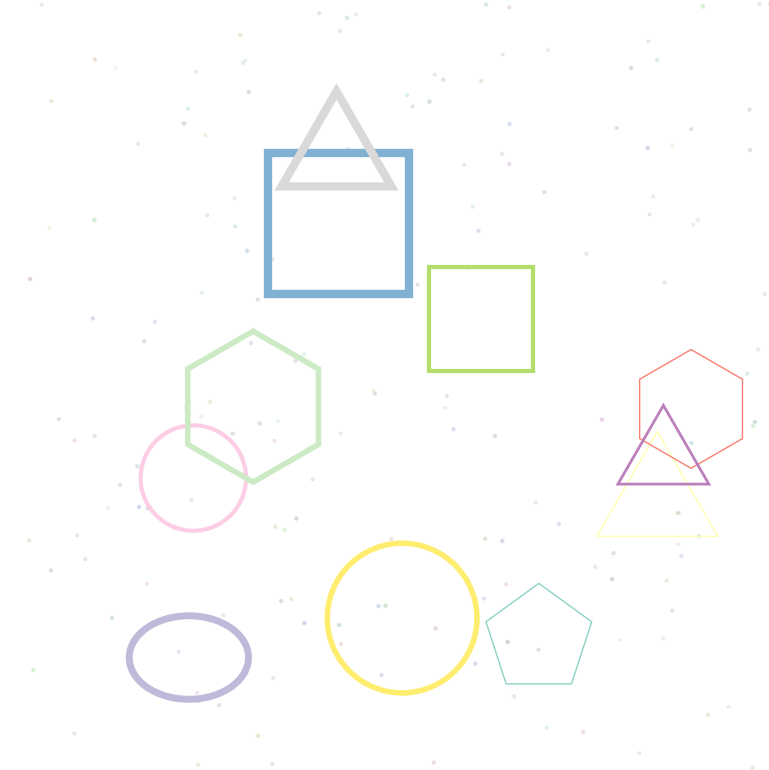[{"shape": "pentagon", "thickness": 0.5, "radius": 0.36, "center": [0.7, 0.17]}, {"shape": "triangle", "thickness": 0.5, "radius": 0.45, "center": [0.854, 0.349]}, {"shape": "oval", "thickness": 2.5, "radius": 0.39, "center": [0.245, 0.146]}, {"shape": "hexagon", "thickness": 0.5, "radius": 0.39, "center": [0.897, 0.469]}, {"shape": "square", "thickness": 3, "radius": 0.46, "center": [0.44, 0.71]}, {"shape": "square", "thickness": 1.5, "radius": 0.34, "center": [0.625, 0.586]}, {"shape": "circle", "thickness": 1.5, "radius": 0.34, "center": [0.251, 0.379]}, {"shape": "triangle", "thickness": 3, "radius": 0.41, "center": [0.437, 0.799]}, {"shape": "triangle", "thickness": 1, "radius": 0.34, "center": [0.862, 0.405]}, {"shape": "hexagon", "thickness": 2, "radius": 0.49, "center": [0.329, 0.472]}, {"shape": "circle", "thickness": 2, "radius": 0.49, "center": [0.522, 0.197]}]